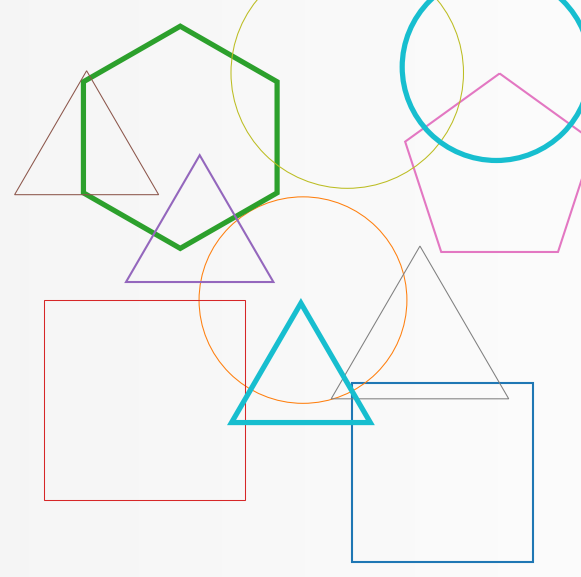[{"shape": "square", "thickness": 1, "radius": 0.78, "center": [0.761, 0.181]}, {"shape": "circle", "thickness": 0.5, "radius": 0.89, "center": [0.521, 0.479]}, {"shape": "hexagon", "thickness": 2.5, "radius": 0.96, "center": [0.31, 0.761]}, {"shape": "square", "thickness": 0.5, "radius": 0.87, "center": [0.248, 0.306]}, {"shape": "triangle", "thickness": 1, "radius": 0.73, "center": [0.344, 0.584]}, {"shape": "triangle", "thickness": 0.5, "radius": 0.72, "center": [0.149, 0.734]}, {"shape": "pentagon", "thickness": 1, "radius": 0.85, "center": [0.86, 0.701]}, {"shape": "triangle", "thickness": 0.5, "radius": 0.88, "center": [0.723, 0.397]}, {"shape": "circle", "thickness": 0.5, "radius": 1.0, "center": [0.597, 0.873]}, {"shape": "circle", "thickness": 2.5, "radius": 0.81, "center": [0.854, 0.883]}, {"shape": "triangle", "thickness": 2.5, "radius": 0.69, "center": [0.518, 0.336]}]